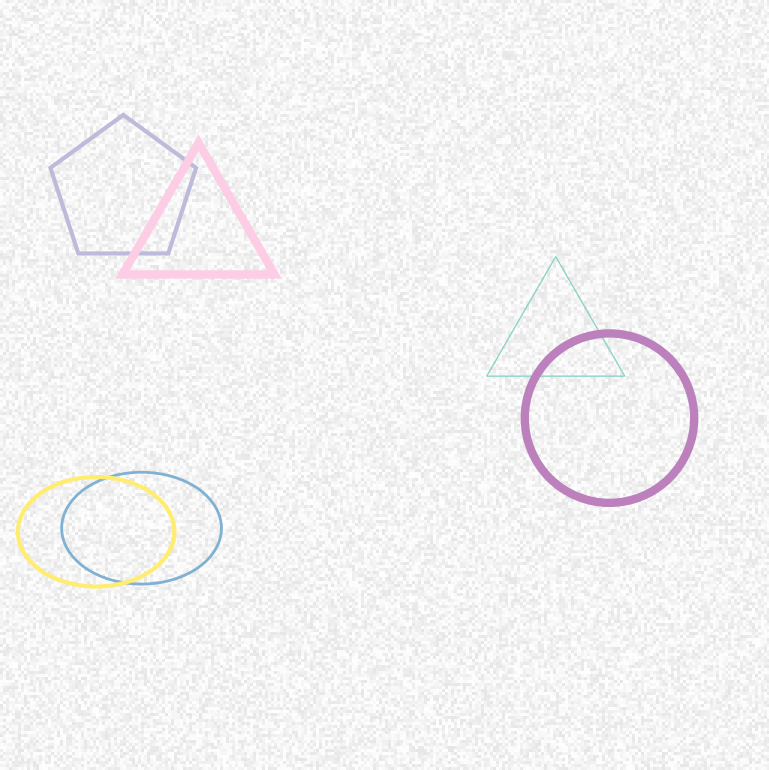[{"shape": "triangle", "thickness": 0.5, "radius": 0.52, "center": [0.722, 0.563]}, {"shape": "pentagon", "thickness": 1.5, "radius": 0.5, "center": [0.16, 0.751]}, {"shape": "oval", "thickness": 1, "radius": 0.52, "center": [0.184, 0.314]}, {"shape": "triangle", "thickness": 3, "radius": 0.57, "center": [0.258, 0.701]}, {"shape": "circle", "thickness": 3, "radius": 0.55, "center": [0.792, 0.457]}, {"shape": "oval", "thickness": 1.5, "radius": 0.51, "center": [0.125, 0.309]}]